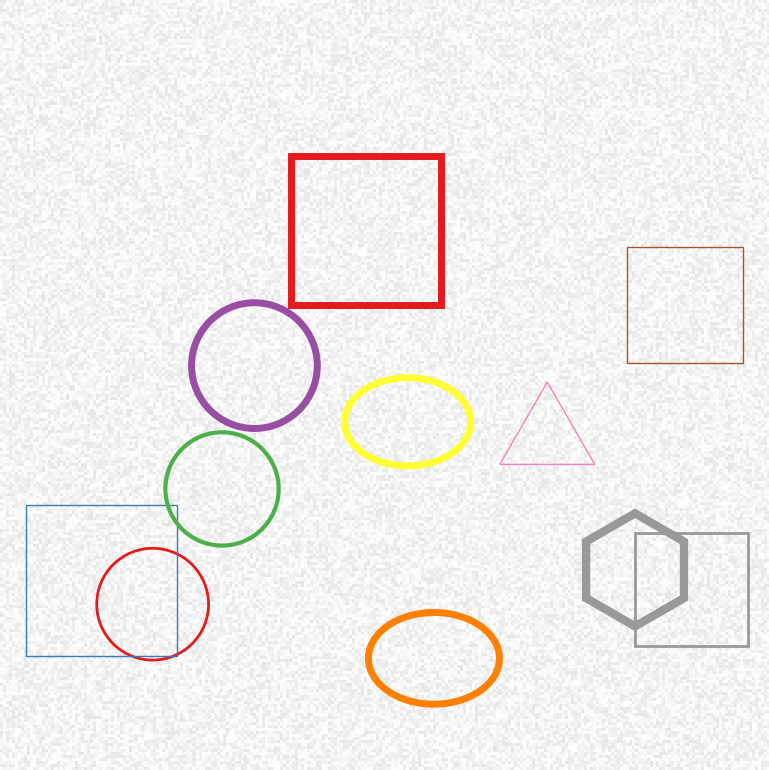[{"shape": "circle", "thickness": 1, "radius": 0.36, "center": [0.198, 0.215]}, {"shape": "square", "thickness": 2.5, "radius": 0.48, "center": [0.475, 0.701]}, {"shape": "square", "thickness": 0.5, "radius": 0.49, "center": [0.132, 0.246]}, {"shape": "circle", "thickness": 1.5, "radius": 0.37, "center": [0.288, 0.365]}, {"shape": "circle", "thickness": 2.5, "radius": 0.41, "center": [0.33, 0.525]}, {"shape": "oval", "thickness": 2.5, "radius": 0.43, "center": [0.564, 0.145]}, {"shape": "oval", "thickness": 2.5, "radius": 0.41, "center": [0.529, 0.452]}, {"shape": "square", "thickness": 0.5, "radius": 0.38, "center": [0.89, 0.604]}, {"shape": "triangle", "thickness": 0.5, "radius": 0.36, "center": [0.711, 0.433]}, {"shape": "square", "thickness": 1, "radius": 0.37, "center": [0.898, 0.235]}, {"shape": "hexagon", "thickness": 3, "radius": 0.37, "center": [0.825, 0.26]}]